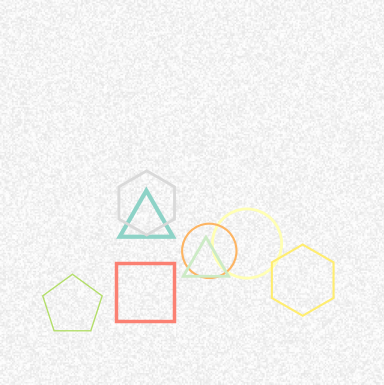[{"shape": "triangle", "thickness": 3, "radius": 0.4, "center": [0.38, 0.425]}, {"shape": "circle", "thickness": 2, "radius": 0.45, "center": [0.642, 0.367]}, {"shape": "square", "thickness": 2.5, "radius": 0.38, "center": [0.377, 0.243]}, {"shape": "circle", "thickness": 1.5, "radius": 0.35, "center": [0.544, 0.348]}, {"shape": "pentagon", "thickness": 1, "radius": 0.41, "center": [0.188, 0.206]}, {"shape": "hexagon", "thickness": 2, "radius": 0.42, "center": [0.381, 0.473]}, {"shape": "triangle", "thickness": 2, "radius": 0.34, "center": [0.535, 0.316]}, {"shape": "hexagon", "thickness": 1.5, "radius": 0.46, "center": [0.786, 0.272]}]